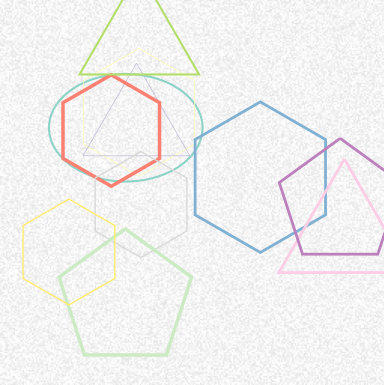[{"shape": "oval", "thickness": 1.5, "radius": 1.0, "center": [0.327, 0.668]}, {"shape": "hexagon", "thickness": 0.5, "radius": 0.83, "center": [0.361, 0.708]}, {"shape": "triangle", "thickness": 0.5, "radius": 0.8, "center": [0.354, 0.675]}, {"shape": "hexagon", "thickness": 2.5, "radius": 0.72, "center": [0.289, 0.661]}, {"shape": "hexagon", "thickness": 2, "radius": 0.98, "center": [0.676, 0.54]}, {"shape": "triangle", "thickness": 1.5, "radius": 0.9, "center": [0.362, 0.896]}, {"shape": "triangle", "thickness": 2, "radius": 0.98, "center": [0.895, 0.39]}, {"shape": "hexagon", "thickness": 1, "radius": 0.69, "center": [0.366, 0.469]}, {"shape": "pentagon", "thickness": 2, "radius": 0.83, "center": [0.884, 0.474]}, {"shape": "pentagon", "thickness": 2.5, "radius": 0.9, "center": [0.326, 0.224]}, {"shape": "hexagon", "thickness": 1, "radius": 0.69, "center": [0.179, 0.345]}]